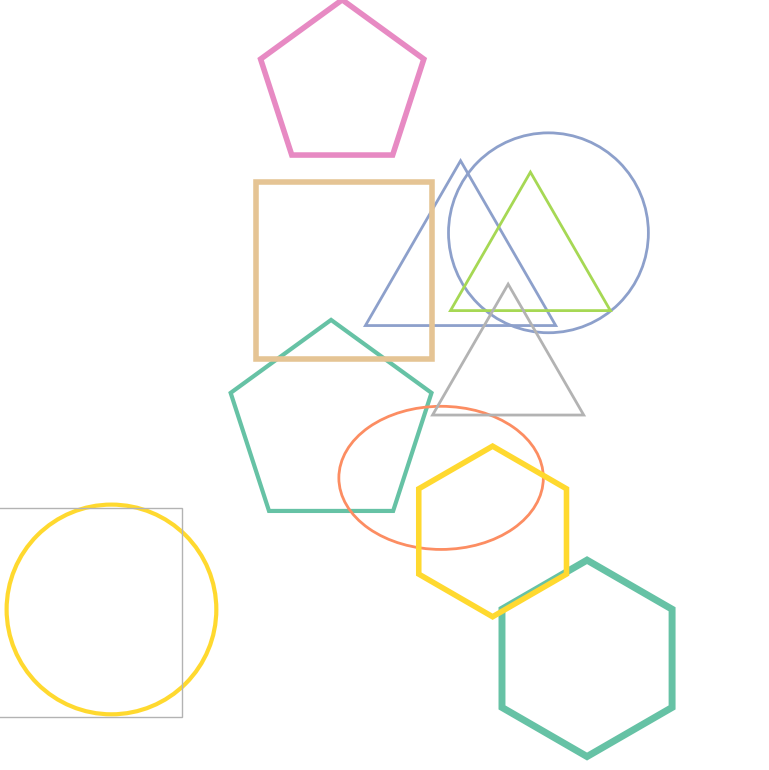[{"shape": "pentagon", "thickness": 1.5, "radius": 0.69, "center": [0.43, 0.447]}, {"shape": "hexagon", "thickness": 2.5, "radius": 0.64, "center": [0.762, 0.145]}, {"shape": "oval", "thickness": 1, "radius": 0.66, "center": [0.573, 0.379]}, {"shape": "circle", "thickness": 1, "radius": 0.65, "center": [0.712, 0.698]}, {"shape": "triangle", "thickness": 1, "radius": 0.71, "center": [0.598, 0.649]}, {"shape": "pentagon", "thickness": 2, "radius": 0.56, "center": [0.444, 0.889]}, {"shape": "triangle", "thickness": 1, "radius": 0.6, "center": [0.689, 0.657]}, {"shape": "hexagon", "thickness": 2, "radius": 0.55, "center": [0.64, 0.31]}, {"shape": "circle", "thickness": 1.5, "radius": 0.68, "center": [0.145, 0.208]}, {"shape": "square", "thickness": 2, "radius": 0.57, "center": [0.447, 0.649]}, {"shape": "square", "thickness": 0.5, "radius": 0.68, "center": [0.101, 0.204]}, {"shape": "triangle", "thickness": 1, "radius": 0.57, "center": [0.66, 0.518]}]